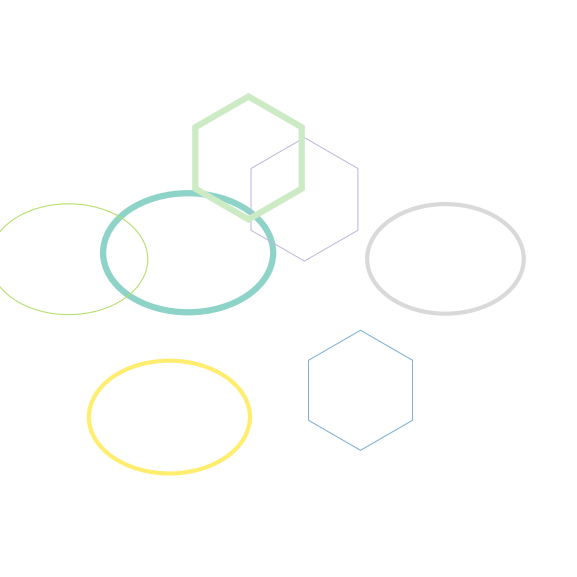[{"shape": "oval", "thickness": 3, "radius": 0.74, "center": [0.326, 0.561]}, {"shape": "hexagon", "thickness": 0.5, "radius": 0.53, "center": [0.527, 0.654]}, {"shape": "hexagon", "thickness": 0.5, "radius": 0.52, "center": [0.624, 0.323]}, {"shape": "oval", "thickness": 0.5, "radius": 0.69, "center": [0.119, 0.55]}, {"shape": "oval", "thickness": 2, "radius": 0.68, "center": [0.771, 0.551]}, {"shape": "hexagon", "thickness": 3, "radius": 0.53, "center": [0.43, 0.726]}, {"shape": "oval", "thickness": 2, "radius": 0.7, "center": [0.293, 0.277]}]